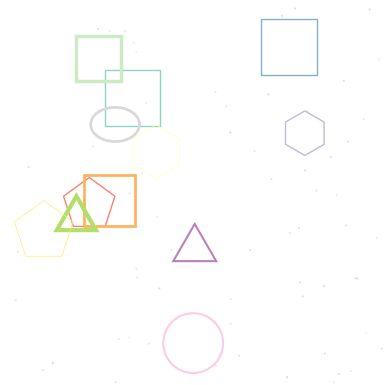[{"shape": "square", "thickness": 1, "radius": 0.36, "center": [0.345, 0.745]}, {"shape": "hexagon", "thickness": 0.5, "radius": 0.35, "center": [0.406, 0.606]}, {"shape": "hexagon", "thickness": 1, "radius": 0.29, "center": [0.792, 0.654]}, {"shape": "pentagon", "thickness": 1, "radius": 0.35, "center": [0.232, 0.469]}, {"shape": "square", "thickness": 1, "radius": 0.36, "center": [0.751, 0.879]}, {"shape": "square", "thickness": 2, "radius": 0.33, "center": [0.284, 0.479]}, {"shape": "triangle", "thickness": 3, "radius": 0.29, "center": [0.198, 0.432]}, {"shape": "circle", "thickness": 1.5, "radius": 0.39, "center": [0.502, 0.109]}, {"shape": "oval", "thickness": 2, "radius": 0.32, "center": [0.299, 0.677]}, {"shape": "triangle", "thickness": 1.5, "radius": 0.32, "center": [0.506, 0.354]}, {"shape": "square", "thickness": 2.5, "radius": 0.3, "center": [0.256, 0.848]}, {"shape": "pentagon", "thickness": 0.5, "radius": 0.4, "center": [0.114, 0.399]}]